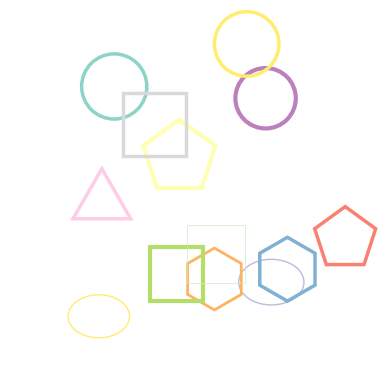[{"shape": "circle", "thickness": 2.5, "radius": 0.42, "center": [0.297, 0.775]}, {"shape": "pentagon", "thickness": 3, "radius": 0.49, "center": [0.466, 0.591]}, {"shape": "oval", "thickness": 1, "radius": 0.42, "center": [0.705, 0.267]}, {"shape": "pentagon", "thickness": 2.5, "radius": 0.42, "center": [0.897, 0.38]}, {"shape": "hexagon", "thickness": 2.5, "radius": 0.41, "center": [0.746, 0.301]}, {"shape": "hexagon", "thickness": 2, "radius": 0.4, "center": [0.557, 0.275]}, {"shape": "square", "thickness": 3, "radius": 0.35, "center": [0.458, 0.289]}, {"shape": "triangle", "thickness": 2.5, "radius": 0.43, "center": [0.265, 0.475]}, {"shape": "square", "thickness": 2.5, "radius": 0.41, "center": [0.402, 0.677]}, {"shape": "circle", "thickness": 3, "radius": 0.39, "center": [0.69, 0.745]}, {"shape": "square", "thickness": 0.5, "radius": 0.38, "center": [0.562, 0.341]}, {"shape": "oval", "thickness": 1, "radius": 0.4, "center": [0.257, 0.178]}, {"shape": "circle", "thickness": 2.5, "radius": 0.42, "center": [0.641, 0.886]}]